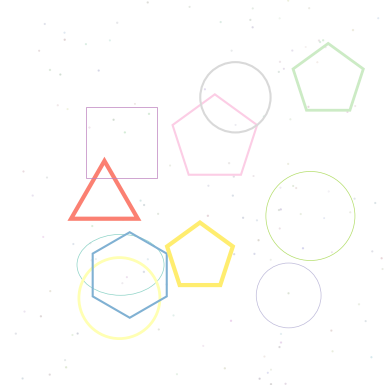[{"shape": "oval", "thickness": 0.5, "radius": 0.57, "center": [0.313, 0.312]}, {"shape": "circle", "thickness": 2, "radius": 0.53, "center": [0.31, 0.226]}, {"shape": "circle", "thickness": 0.5, "radius": 0.42, "center": [0.75, 0.233]}, {"shape": "triangle", "thickness": 3, "radius": 0.5, "center": [0.271, 0.482]}, {"shape": "hexagon", "thickness": 1.5, "radius": 0.56, "center": [0.337, 0.286]}, {"shape": "circle", "thickness": 0.5, "radius": 0.58, "center": [0.806, 0.439]}, {"shape": "pentagon", "thickness": 1.5, "radius": 0.58, "center": [0.558, 0.639]}, {"shape": "circle", "thickness": 1.5, "radius": 0.46, "center": [0.611, 0.747]}, {"shape": "square", "thickness": 0.5, "radius": 0.46, "center": [0.316, 0.631]}, {"shape": "pentagon", "thickness": 2, "radius": 0.48, "center": [0.852, 0.791]}, {"shape": "pentagon", "thickness": 3, "radius": 0.45, "center": [0.519, 0.332]}]